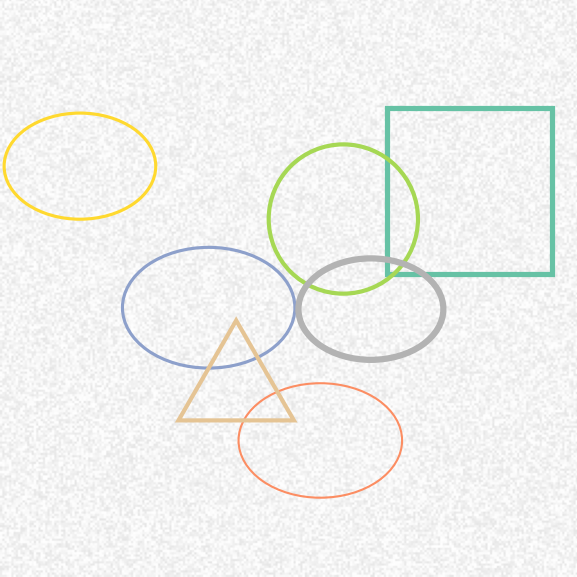[{"shape": "square", "thickness": 2.5, "radius": 0.72, "center": [0.813, 0.669]}, {"shape": "oval", "thickness": 1, "radius": 0.71, "center": [0.555, 0.236]}, {"shape": "oval", "thickness": 1.5, "radius": 0.75, "center": [0.361, 0.466]}, {"shape": "circle", "thickness": 2, "radius": 0.65, "center": [0.595, 0.62]}, {"shape": "oval", "thickness": 1.5, "radius": 0.66, "center": [0.138, 0.711]}, {"shape": "triangle", "thickness": 2, "radius": 0.58, "center": [0.409, 0.329]}, {"shape": "oval", "thickness": 3, "radius": 0.63, "center": [0.642, 0.464]}]